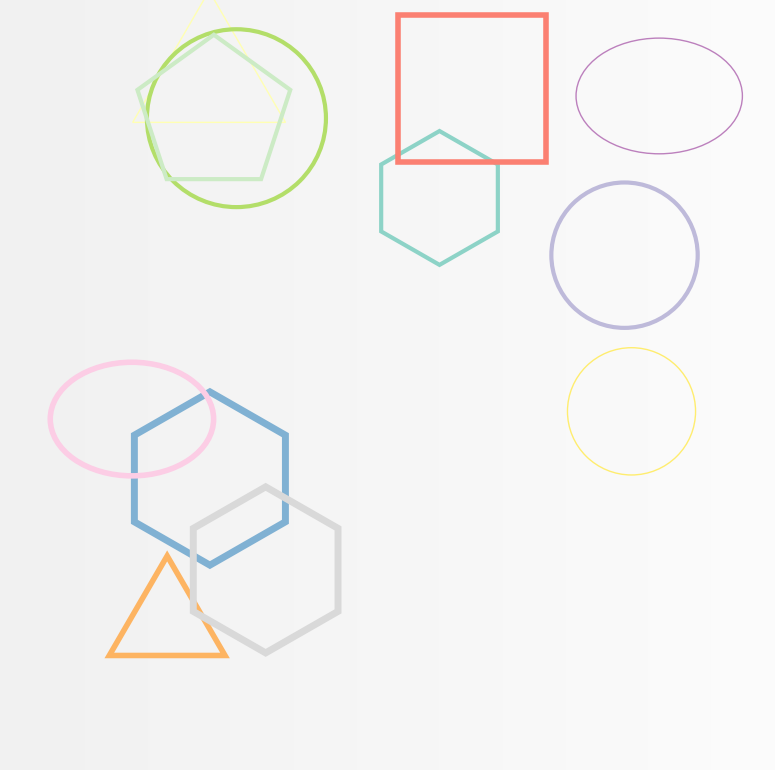[{"shape": "hexagon", "thickness": 1.5, "radius": 0.43, "center": [0.567, 0.743]}, {"shape": "triangle", "thickness": 0.5, "radius": 0.57, "center": [0.27, 0.898]}, {"shape": "circle", "thickness": 1.5, "radius": 0.47, "center": [0.806, 0.669]}, {"shape": "square", "thickness": 2, "radius": 0.48, "center": [0.61, 0.885]}, {"shape": "hexagon", "thickness": 2.5, "radius": 0.56, "center": [0.271, 0.379]}, {"shape": "triangle", "thickness": 2, "radius": 0.43, "center": [0.216, 0.192]}, {"shape": "circle", "thickness": 1.5, "radius": 0.58, "center": [0.305, 0.847]}, {"shape": "oval", "thickness": 2, "radius": 0.53, "center": [0.17, 0.456]}, {"shape": "hexagon", "thickness": 2.5, "radius": 0.54, "center": [0.343, 0.26]}, {"shape": "oval", "thickness": 0.5, "radius": 0.54, "center": [0.851, 0.875]}, {"shape": "pentagon", "thickness": 1.5, "radius": 0.52, "center": [0.276, 0.851]}, {"shape": "circle", "thickness": 0.5, "radius": 0.41, "center": [0.815, 0.466]}]